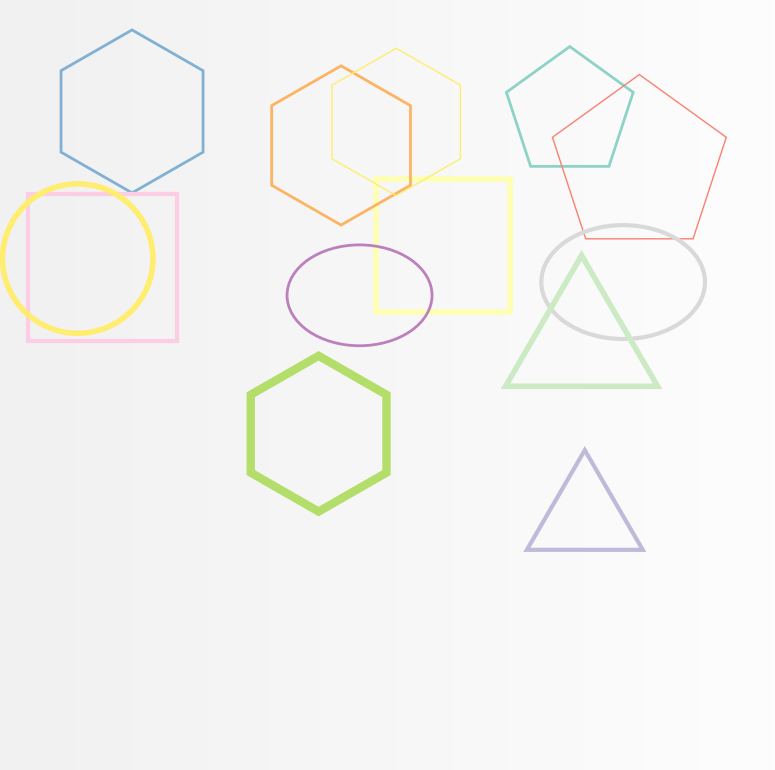[{"shape": "pentagon", "thickness": 1, "radius": 0.43, "center": [0.735, 0.854]}, {"shape": "square", "thickness": 2, "radius": 0.43, "center": [0.571, 0.681]}, {"shape": "triangle", "thickness": 1.5, "radius": 0.43, "center": [0.755, 0.329]}, {"shape": "pentagon", "thickness": 0.5, "radius": 0.59, "center": [0.825, 0.785]}, {"shape": "hexagon", "thickness": 1, "radius": 0.53, "center": [0.17, 0.855]}, {"shape": "hexagon", "thickness": 1, "radius": 0.52, "center": [0.44, 0.811]}, {"shape": "hexagon", "thickness": 3, "radius": 0.51, "center": [0.411, 0.437]}, {"shape": "square", "thickness": 1.5, "radius": 0.48, "center": [0.132, 0.653]}, {"shape": "oval", "thickness": 1.5, "radius": 0.53, "center": [0.804, 0.634]}, {"shape": "oval", "thickness": 1, "radius": 0.47, "center": [0.464, 0.616]}, {"shape": "triangle", "thickness": 2, "radius": 0.57, "center": [0.75, 0.555]}, {"shape": "circle", "thickness": 2, "radius": 0.49, "center": [0.1, 0.664]}, {"shape": "hexagon", "thickness": 0.5, "radius": 0.48, "center": [0.511, 0.842]}]